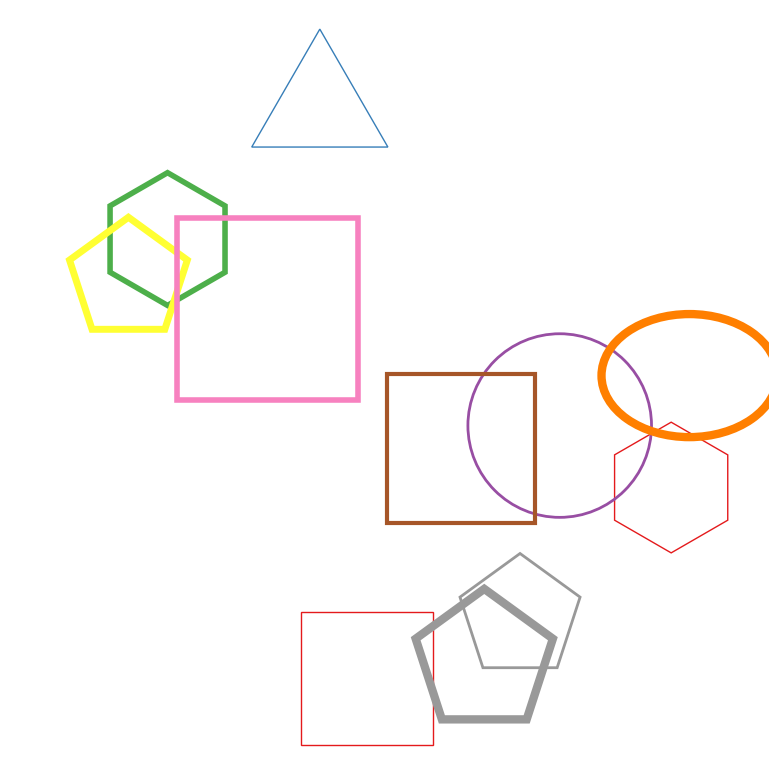[{"shape": "square", "thickness": 0.5, "radius": 0.43, "center": [0.477, 0.119]}, {"shape": "hexagon", "thickness": 0.5, "radius": 0.42, "center": [0.872, 0.367]}, {"shape": "triangle", "thickness": 0.5, "radius": 0.51, "center": [0.415, 0.86]}, {"shape": "hexagon", "thickness": 2, "radius": 0.43, "center": [0.218, 0.69]}, {"shape": "circle", "thickness": 1, "radius": 0.6, "center": [0.727, 0.447]}, {"shape": "oval", "thickness": 3, "radius": 0.57, "center": [0.895, 0.512]}, {"shape": "pentagon", "thickness": 2.5, "radius": 0.4, "center": [0.167, 0.637]}, {"shape": "square", "thickness": 1.5, "radius": 0.48, "center": [0.599, 0.417]}, {"shape": "square", "thickness": 2, "radius": 0.59, "center": [0.348, 0.599]}, {"shape": "pentagon", "thickness": 3, "radius": 0.47, "center": [0.629, 0.142]}, {"shape": "pentagon", "thickness": 1, "radius": 0.41, "center": [0.675, 0.199]}]